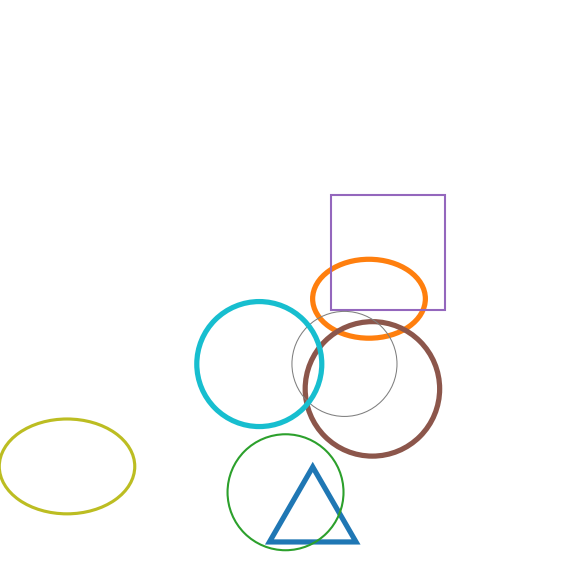[{"shape": "triangle", "thickness": 2.5, "radius": 0.43, "center": [0.542, 0.104]}, {"shape": "oval", "thickness": 2.5, "radius": 0.49, "center": [0.639, 0.482]}, {"shape": "circle", "thickness": 1, "radius": 0.5, "center": [0.494, 0.147]}, {"shape": "square", "thickness": 1, "radius": 0.49, "center": [0.672, 0.562]}, {"shape": "circle", "thickness": 2.5, "radius": 0.58, "center": [0.645, 0.326]}, {"shape": "circle", "thickness": 0.5, "radius": 0.45, "center": [0.596, 0.369]}, {"shape": "oval", "thickness": 1.5, "radius": 0.59, "center": [0.116, 0.191]}, {"shape": "circle", "thickness": 2.5, "radius": 0.54, "center": [0.449, 0.369]}]